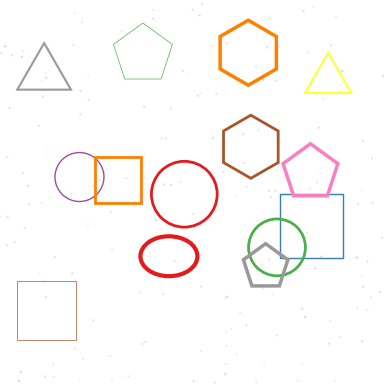[{"shape": "oval", "thickness": 3, "radius": 0.37, "center": [0.439, 0.334]}, {"shape": "circle", "thickness": 2, "radius": 0.43, "center": [0.479, 0.496]}, {"shape": "square", "thickness": 1, "radius": 0.41, "center": [0.809, 0.413]}, {"shape": "pentagon", "thickness": 0.5, "radius": 0.4, "center": [0.371, 0.86]}, {"shape": "circle", "thickness": 2, "radius": 0.37, "center": [0.719, 0.358]}, {"shape": "circle", "thickness": 1, "radius": 0.32, "center": [0.206, 0.54]}, {"shape": "square", "thickness": 2, "radius": 0.3, "center": [0.305, 0.533]}, {"shape": "hexagon", "thickness": 2.5, "radius": 0.42, "center": [0.645, 0.863]}, {"shape": "triangle", "thickness": 1.5, "radius": 0.35, "center": [0.852, 0.793]}, {"shape": "square", "thickness": 0.5, "radius": 0.38, "center": [0.121, 0.194]}, {"shape": "hexagon", "thickness": 2, "radius": 0.41, "center": [0.652, 0.619]}, {"shape": "pentagon", "thickness": 2.5, "radius": 0.37, "center": [0.806, 0.552]}, {"shape": "pentagon", "thickness": 2.5, "radius": 0.3, "center": [0.69, 0.306]}, {"shape": "triangle", "thickness": 1.5, "radius": 0.4, "center": [0.115, 0.807]}]